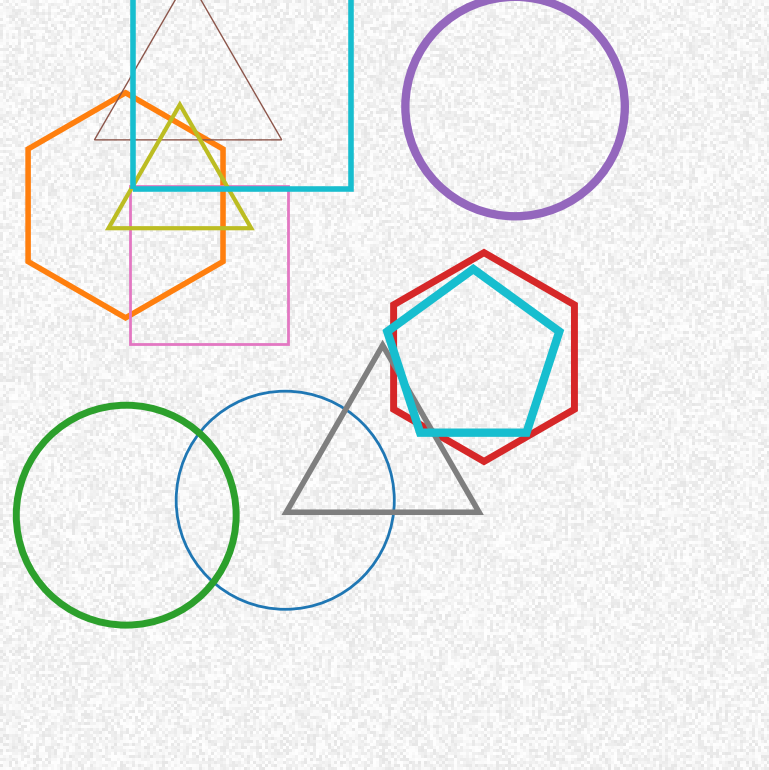[{"shape": "circle", "thickness": 1, "radius": 0.71, "center": [0.37, 0.35]}, {"shape": "hexagon", "thickness": 2, "radius": 0.73, "center": [0.163, 0.733]}, {"shape": "circle", "thickness": 2.5, "radius": 0.71, "center": [0.164, 0.331]}, {"shape": "hexagon", "thickness": 2.5, "radius": 0.68, "center": [0.629, 0.536]}, {"shape": "circle", "thickness": 3, "radius": 0.71, "center": [0.669, 0.862]}, {"shape": "triangle", "thickness": 0.5, "radius": 0.7, "center": [0.244, 0.889]}, {"shape": "square", "thickness": 1, "radius": 0.51, "center": [0.272, 0.655]}, {"shape": "triangle", "thickness": 2, "radius": 0.72, "center": [0.497, 0.407]}, {"shape": "triangle", "thickness": 1.5, "radius": 0.54, "center": [0.234, 0.757]}, {"shape": "square", "thickness": 2, "radius": 0.71, "center": [0.315, 0.896]}, {"shape": "pentagon", "thickness": 3, "radius": 0.59, "center": [0.615, 0.533]}]